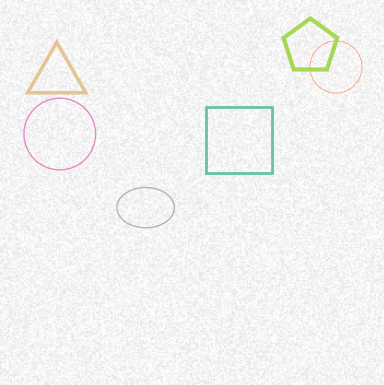[{"shape": "square", "thickness": 2, "radius": 0.43, "center": [0.622, 0.636]}, {"shape": "circle", "thickness": 0.5, "radius": 0.34, "center": [0.873, 0.826]}, {"shape": "circle", "thickness": 1, "radius": 0.47, "center": [0.155, 0.652]}, {"shape": "pentagon", "thickness": 3, "radius": 0.37, "center": [0.806, 0.879]}, {"shape": "triangle", "thickness": 2.5, "radius": 0.44, "center": [0.147, 0.803]}, {"shape": "oval", "thickness": 1, "radius": 0.37, "center": [0.378, 0.461]}]